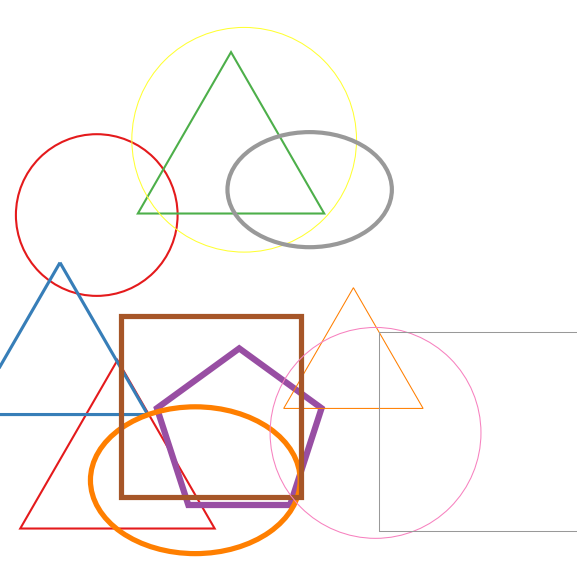[{"shape": "triangle", "thickness": 1, "radius": 0.97, "center": [0.203, 0.181]}, {"shape": "circle", "thickness": 1, "radius": 0.7, "center": [0.168, 0.627]}, {"shape": "triangle", "thickness": 1.5, "radius": 0.88, "center": [0.104, 0.369]}, {"shape": "triangle", "thickness": 1, "radius": 0.93, "center": [0.4, 0.723]}, {"shape": "pentagon", "thickness": 3, "radius": 0.75, "center": [0.414, 0.246]}, {"shape": "oval", "thickness": 2.5, "radius": 0.91, "center": [0.338, 0.168]}, {"shape": "triangle", "thickness": 0.5, "radius": 0.7, "center": [0.612, 0.362]}, {"shape": "circle", "thickness": 0.5, "radius": 0.97, "center": [0.423, 0.757]}, {"shape": "square", "thickness": 2.5, "radius": 0.78, "center": [0.365, 0.295]}, {"shape": "circle", "thickness": 0.5, "radius": 0.91, "center": [0.65, 0.25]}, {"shape": "square", "thickness": 0.5, "radius": 0.86, "center": [0.829, 0.253]}, {"shape": "oval", "thickness": 2, "radius": 0.71, "center": [0.536, 0.671]}]